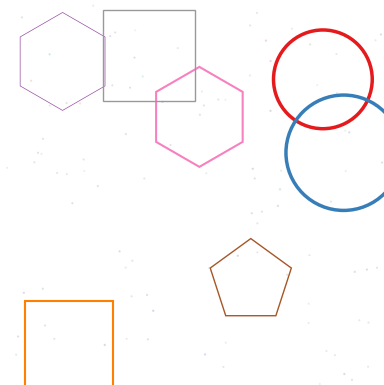[{"shape": "circle", "thickness": 2.5, "radius": 0.64, "center": [0.839, 0.794]}, {"shape": "circle", "thickness": 2.5, "radius": 0.75, "center": [0.893, 0.603]}, {"shape": "hexagon", "thickness": 0.5, "radius": 0.64, "center": [0.163, 0.84]}, {"shape": "square", "thickness": 1.5, "radius": 0.57, "center": [0.179, 0.105]}, {"shape": "pentagon", "thickness": 1, "radius": 0.55, "center": [0.651, 0.27]}, {"shape": "hexagon", "thickness": 1.5, "radius": 0.65, "center": [0.518, 0.696]}, {"shape": "square", "thickness": 1, "radius": 0.6, "center": [0.386, 0.856]}]